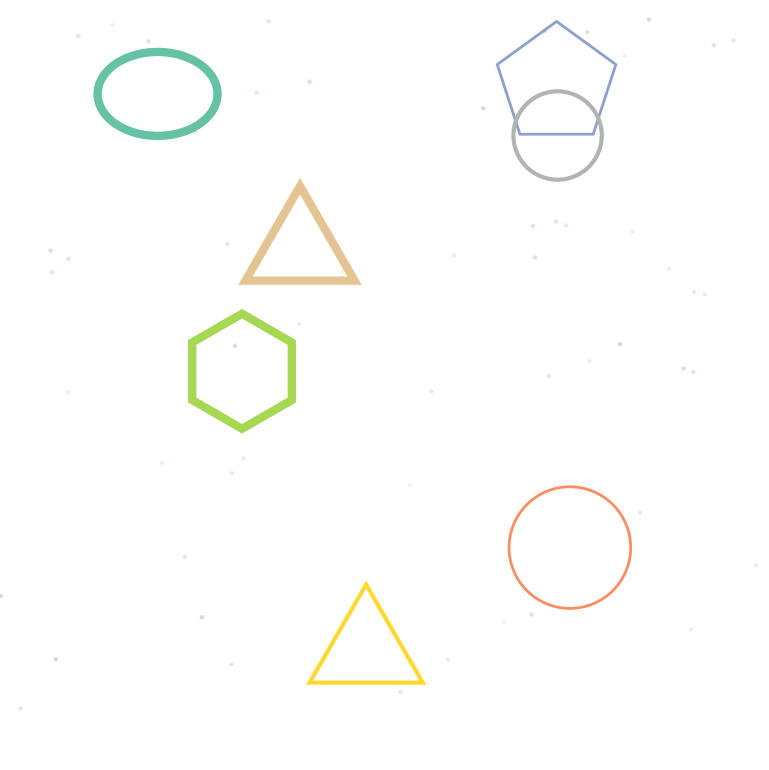[{"shape": "oval", "thickness": 3, "radius": 0.39, "center": [0.205, 0.878]}, {"shape": "circle", "thickness": 1, "radius": 0.39, "center": [0.74, 0.289]}, {"shape": "pentagon", "thickness": 1, "radius": 0.4, "center": [0.723, 0.891]}, {"shape": "hexagon", "thickness": 3, "radius": 0.37, "center": [0.314, 0.518]}, {"shape": "triangle", "thickness": 1.5, "radius": 0.42, "center": [0.476, 0.156]}, {"shape": "triangle", "thickness": 3, "radius": 0.41, "center": [0.39, 0.676]}, {"shape": "circle", "thickness": 1.5, "radius": 0.29, "center": [0.724, 0.824]}]